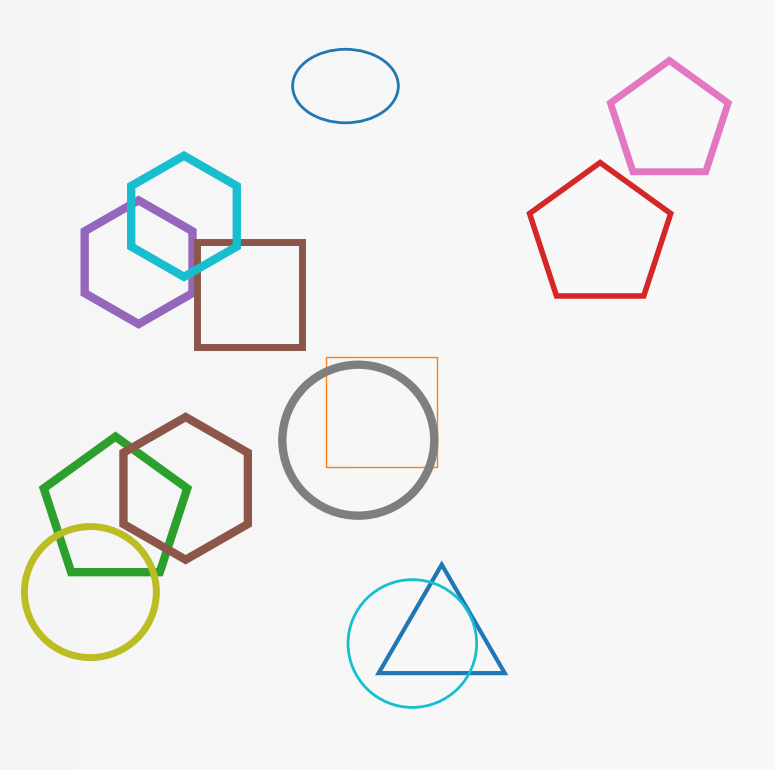[{"shape": "oval", "thickness": 1, "radius": 0.34, "center": [0.446, 0.888]}, {"shape": "triangle", "thickness": 1.5, "radius": 0.47, "center": [0.57, 0.173]}, {"shape": "square", "thickness": 0.5, "radius": 0.36, "center": [0.492, 0.465]}, {"shape": "pentagon", "thickness": 3, "radius": 0.49, "center": [0.149, 0.336]}, {"shape": "pentagon", "thickness": 2, "radius": 0.48, "center": [0.774, 0.693]}, {"shape": "hexagon", "thickness": 3, "radius": 0.4, "center": [0.179, 0.659]}, {"shape": "square", "thickness": 2.5, "radius": 0.34, "center": [0.322, 0.617]}, {"shape": "hexagon", "thickness": 3, "radius": 0.46, "center": [0.24, 0.366]}, {"shape": "pentagon", "thickness": 2.5, "radius": 0.4, "center": [0.864, 0.842]}, {"shape": "circle", "thickness": 3, "radius": 0.49, "center": [0.462, 0.428]}, {"shape": "circle", "thickness": 2.5, "radius": 0.43, "center": [0.117, 0.231]}, {"shape": "circle", "thickness": 1, "radius": 0.41, "center": [0.532, 0.164]}, {"shape": "hexagon", "thickness": 3, "radius": 0.39, "center": [0.237, 0.719]}]